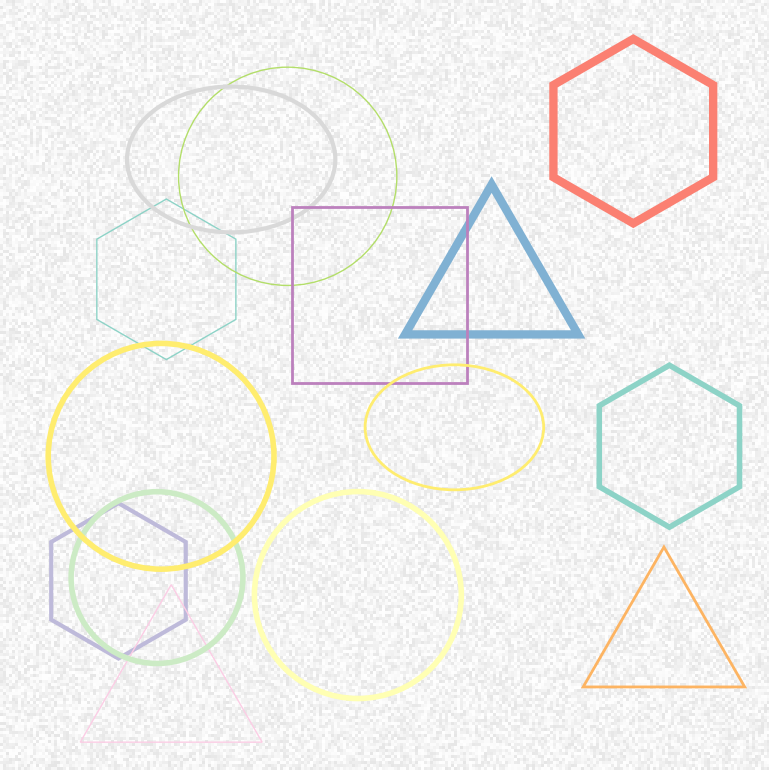[{"shape": "hexagon", "thickness": 2, "radius": 0.53, "center": [0.869, 0.421]}, {"shape": "hexagon", "thickness": 0.5, "radius": 0.52, "center": [0.216, 0.637]}, {"shape": "circle", "thickness": 2, "radius": 0.67, "center": [0.465, 0.227]}, {"shape": "hexagon", "thickness": 1.5, "radius": 0.5, "center": [0.154, 0.246]}, {"shape": "hexagon", "thickness": 3, "radius": 0.6, "center": [0.822, 0.83]}, {"shape": "triangle", "thickness": 3, "radius": 0.65, "center": [0.638, 0.631]}, {"shape": "triangle", "thickness": 1, "radius": 0.61, "center": [0.862, 0.168]}, {"shape": "circle", "thickness": 0.5, "radius": 0.71, "center": [0.374, 0.771]}, {"shape": "triangle", "thickness": 0.5, "radius": 0.68, "center": [0.222, 0.104]}, {"shape": "oval", "thickness": 1.5, "radius": 0.68, "center": [0.3, 0.793]}, {"shape": "square", "thickness": 1, "radius": 0.57, "center": [0.492, 0.617]}, {"shape": "circle", "thickness": 2, "radius": 0.56, "center": [0.204, 0.25]}, {"shape": "oval", "thickness": 1, "radius": 0.58, "center": [0.59, 0.445]}, {"shape": "circle", "thickness": 2, "radius": 0.73, "center": [0.209, 0.407]}]